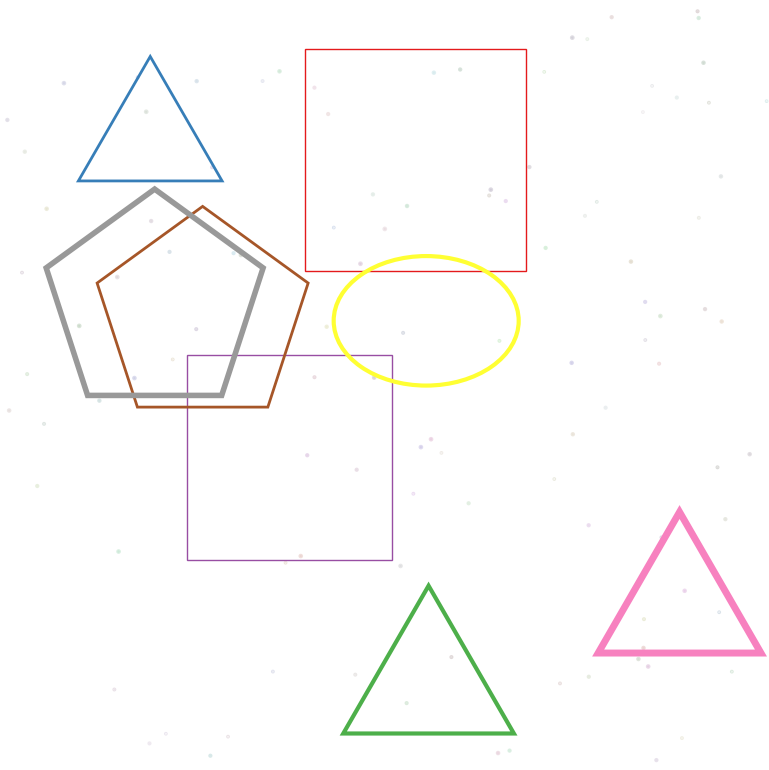[{"shape": "square", "thickness": 0.5, "radius": 0.72, "center": [0.54, 0.792]}, {"shape": "triangle", "thickness": 1, "radius": 0.54, "center": [0.195, 0.819]}, {"shape": "triangle", "thickness": 1.5, "radius": 0.64, "center": [0.557, 0.111]}, {"shape": "square", "thickness": 0.5, "radius": 0.66, "center": [0.376, 0.405]}, {"shape": "oval", "thickness": 1.5, "radius": 0.6, "center": [0.553, 0.583]}, {"shape": "pentagon", "thickness": 1, "radius": 0.72, "center": [0.263, 0.588]}, {"shape": "triangle", "thickness": 2.5, "radius": 0.61, "center": [0.883, 0.213]}, {"shape": "pentagon", "thickness": 2, "radius": 0.74, "center": [0.201, 0.606]}]